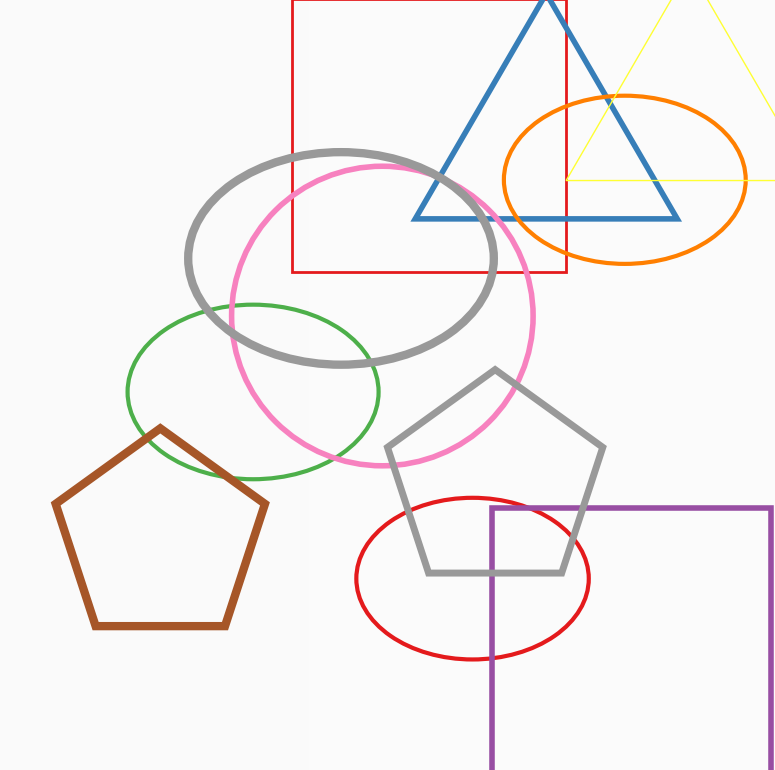[{"shape": "oval", "thickness": 1.5, "radius": 0.75, "center": [0.61, 0.249]}, {"shape": "square", "thickness": 1, "radius": 0.89, "center": [0.554, 0.824]}, {"shape": "triangle", "thickness": 2, "radius": 0.98, "center": [0.705, 0.813]}, {"shape": "oval", "thickness": 1.5, "radius": 0.81, "center": [0.327, 0.491]}, {"shape": "square", "thickness": 2, "radius": 0.9, "center": [0.815, 0.161]}, {"shape": "oval", "thickness": 1.5, "radius": 0.78, "center": [0.806, 0.766]}, {"shape": "triangle", "thickness": 0.5, "radius": 0.92, "center": [0.89, 0.857]}, {"shape": "pentagon", "thickness": 3, "radius": 0.71, "center": [0.207, 0.302]}, {"shape": "circle", "thickness": 2, "radius": 0.97, "center": [0.493, 0.59]}, {"shape": "pentagon", "thickness": 2.5, "radius": 0.73, "center": [0.639, 0.374]}, {"shape": "oval", "thickness": 3, "radius": 0.99, "center": [0.44, 0.664]}]